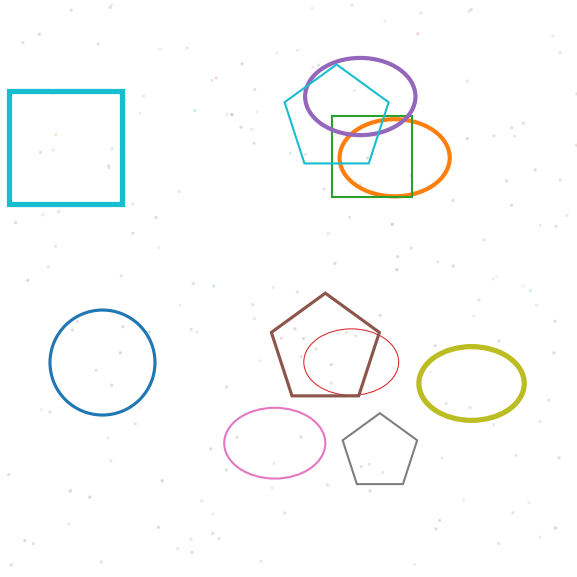[{"shape": "circle", "thickness": 1.5, "radius": 0.45, "center": [0.177, 0.371]}, {"shape": "oval", "thickness": 2, "radius": 0.48, "center": [0.683, 0.726]}, {"shape": "square", "thickness": 1, "radius": 0.35, "center": [0.645, 0.728]}, {"shape": "oval", "thickness": 0.5, "radius": 0.41, "center": [0.608, 0.372]}, {"shape": "oval", "thickness": 2, "radius": 0.48, "center": [0.624, 0.832]}, {"shape": "pentagon", "thickness": 1.5, "radius": 0.49, "center": [0.563, 0.393]}, {"shape": "oval", "thickness": 1, "radius": 0.44, "center": [0.476, 0.232]}, {"shape": "pentagon", "thickness": 1, "radius": 0.34, "center": [0.658, 0.216]}, {"shape": "oval", "thickness": 2.5, "radius": 0.46, "center": [0.817, 0.335]}, {"shape": "square", "thickness": 2.5, "radius": 0.49, "center": [0.113, 0.744]}, {"shape": "pentagon", "thickness": 1, "radius": 0.47, "center": [0.583, 0.793]}]